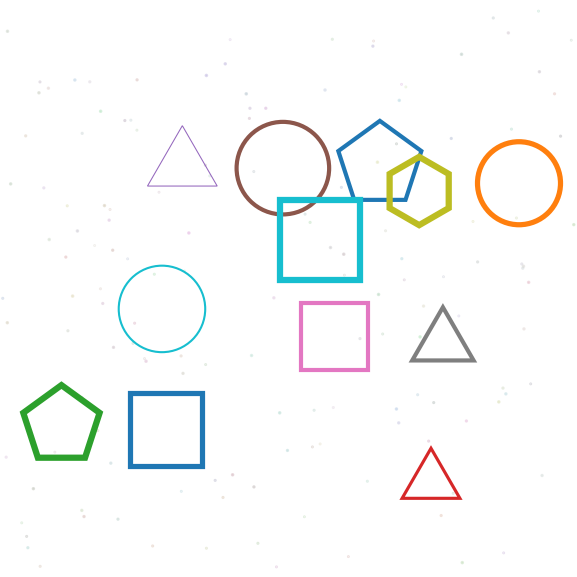[{"shape": "square", "thickness": 2.5, "radius": 0.31, "center": [0.287, 0.256]}, {"shape": "pentagon", "thickness": 2, "radius": 0.38, "center": [0.658, 0.714]}, {"shape": "circle", "thickness": 2.5, "radius": 0.36, "center": [0.899, 0.682]}, {"shape": "pentagon", "thickness": 3, "radius": 0.35, "center": [0.106, 0.263]}, {"shape": "triangle", "thickness": 1.5, "radius": 0.29, "center": [0.746, 0.165]}, {"shape": "triangle", "thickness": 0.5, "radius": 0.35, "center": [0.316, 0.712]}, {"shape": "circle", "thickness": 2, "radius": 0.4, "center": [0.49, 0.708]}, {"shape": "square", "thickness": 2, "radius": 0.29, "center": [0.579, 0.416]}, {"shape": "triangle", "thickness": 2, "radius": 0.31, "center": [0.767, 0.406]}, {"shape": "hexagon", "thickness": 3, "radius": 0.3, "center": [0.726, 0.668]}, {"shape": "circle", "thickness": 1, "radius": 0.37, "center": [0.28, 0.464]}, {"shape": "square", "thickness": 3, "radius": 0.35, "center": [0.554, 0.584]}]